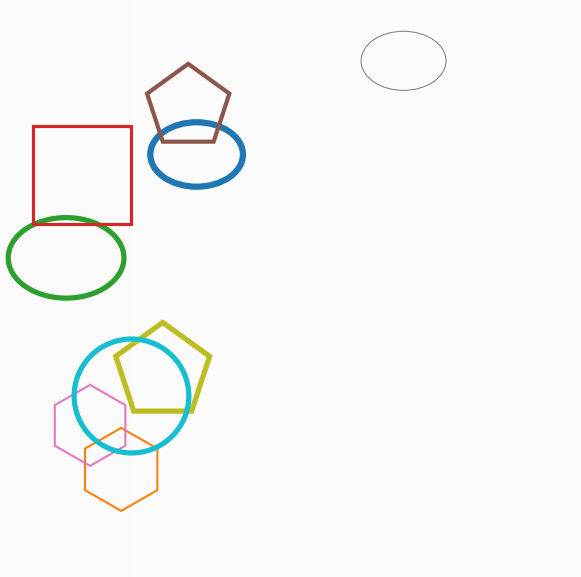[{"shape": "oval", "thickness": 3, "radius": 0.4, "center": [0.338, 0.732]}, {"shape": "hexagon", "thickness": 1, "radius": 0.36, "center": [0.209, 0.186]}, {"shape": "oval", "thickness": 2.5, "radius": 0.5, "center": [0.114, 0.553]}, {"shape": "square", "thickness": 1.5, "radius": 0.42, "center": [0.141, 0.697]}, {"shape": "pentagon", "thickness": 2, "radius": 0.37, "center": [0.324, 0.814]}, {"shape": "hexagon", "thickness": 1, "radius": 0.35, "center": [0.155, 0.263]}, {"shape": "oval", "thickness": 0.5, "radius": 0.37, "center": [0.694, 0.894]}, {"shape": "pentagon", "thickness": 2.5, "radius": 0.42, "center": [0.28, 0.356]}, {"shape": "circle", "thickness": 2.5, "radius": 0.49, "center": [0.226, 0.313]}]